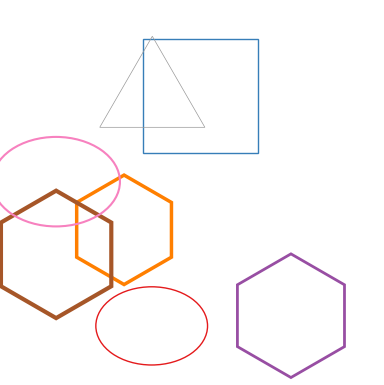[{"shape": "oval", "thickness": 1, "radius": 0.73, "center": [0.394, 0.154]}, {"shape": "square", "thickness": 1, "radius": 0.74, "center": [0.52, 0.751]}, {"shape": "hexagon", "thickness": 2, "radius": 0.8, "center": [0.756, 0.18]}, {"shape": "hexagon", "thickness": 2.5, "radius": 0.71, "center": [0.322, 0.403]}, {"shape": "hexagon", "thickness": 3, "radius": 0.83, "center": [0.146, 0.339]}, {"shape": "oval", "thickness": 1.5, "radius": 0.83, "center": [0.145, 0.528]}, {"shape": "triangle", "thickness": 0.5, "radius": 0.79, "center": [0.396, 0.748]}]